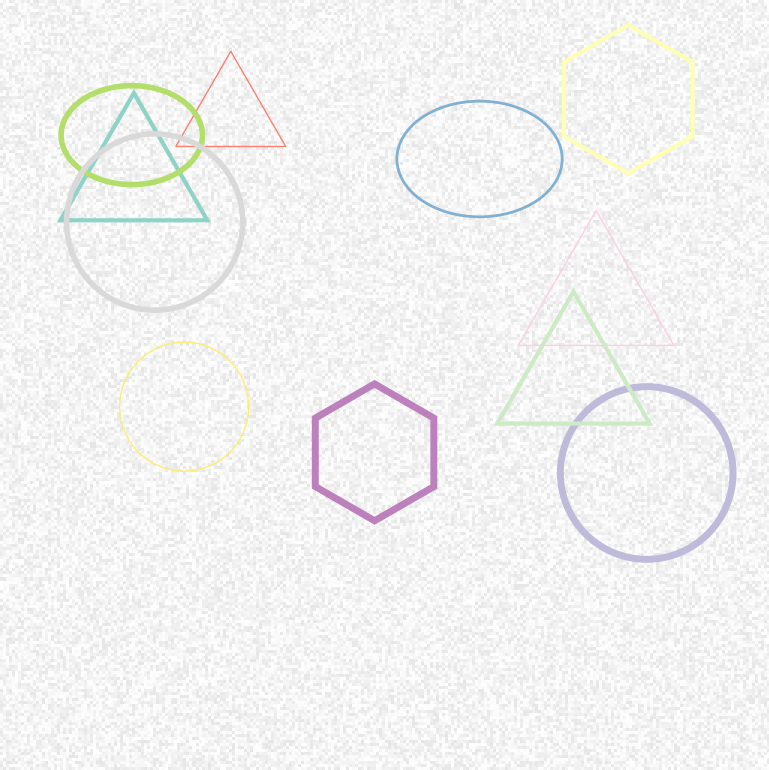[{"shape": "triangle", "thickness": 1.5, "radius": 0.55, "center": [0.174, 0.769]}, {"shape": "hexagon", "thickness": 1.5, "radius": 0.48, "center": [0.816, 0.871]}, {"shape": "circle", "thickness": 2.5, "radius": 0.56, "center": [0.84, 0.386]}, {"shape": "triangle", "thickness": 0.5, "radius": 0.41, "center": [0.3, 0.851]}, {"shape": "oval", "thickness": 1, "radius": 0.54, "center": [0.623, 0.794]}, {"shape": "oval", "thickness": 2, "radius": 0.46, "center": [0.171, 0.825]}, {"shape": "triangle", "thickness": 0.5, "radius": 0.58, "center": [0.774, 0.61]}, {"shape": "circle", "thickness": 2, "radius": 0.57, "center": [0.201, 0.712]}, {"shape": "hexagon", "thickness": 2.5, "radius": 0.44, "center": [0.486, 0.413]}, {"shape": "triangle", "thickness": 1.5, "radius": 0.57, "center": [0.745, 0.507]}, {"shape": "circle", "thickness": 0.5, "radius": 0.42, "center": [0.239, 0.472]}]